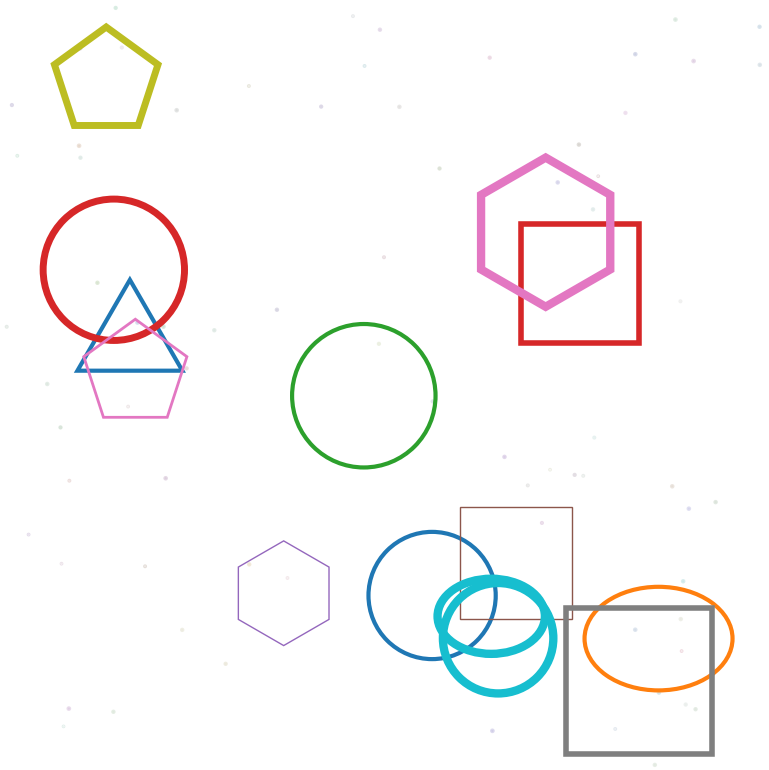[{"shape": "circle", "thickness": 1.5, "radius": 0.41, "center": [0.561, 0.227]}, {"shape": "triangle", "thickness": 1.5, "radius": 0.39, "center": [0.169, 0.558]}, {"shape": "oval", "thickness": 1.5, "radius": 0.48, "center": [0.855, 0.171]}, {"shape": "circle", "thickness": 1.5, "radius": 0.47, "center": [0.472, 0.486]}, {"shape": "circle", "thickness": 2.5, "radius": 0.46, "center": [0.148, 0.65]}, {"shape": "square", "thickness": 2, "radius": 0.39, "center": [0.753, 0.632]}, {"shape": "hexagon", "thickness": 0.5, "radius": 0.34, "center": [0.368, 0.23]}, {"shape": "square", "thickness": 0.5, "radius": 0.36, "center": [0.67, 0.269]}, {"shape": "pentagon", "thickness": 1, "radius": 0.35, "center": [0.176, 0.515]}, {"shape": "hexagon", "thickness": 3, "radius": 0.48, "center": [0.709, 0.698]}, {"shape": "square", "thickness": 2, "radius": 0.47, "center": [0.83, 0.116]}, {"shape": "pentagon", "thickness": 2.5, "radius": 0.35, "center": [0.138, 0.894]}, {"shape": "circle", "thickness": 3, "radius": 0.36, "center": [0.647, 0.171]}, {"shape": "oval", "thickness": 3, "radius": 0.35, "center": [0.638, 0.2]}]